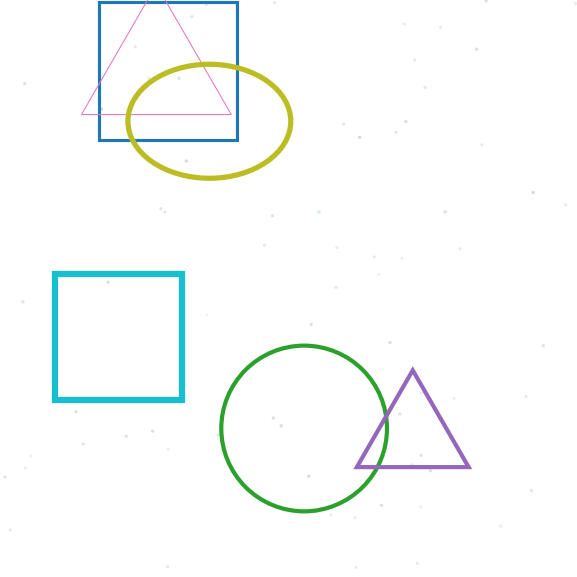[{"shape": "square", "thickness": 1.5, "radius": 0.6, "center": [0.291, 0.876]}, {"shape": "circle", "thickness": 2, "radius": 0.72, "center": [0.527, 0.257]}, {"shape": "triangle", "thickness": 2, "radius": 0.56, "center": [0.715, 0.246]}, {"shape": "triangle", "thickness": 0.5, "radius": 0.75, "center": [0.271, 0.876]}, {"shape": "oval", "thickness": 2.5, "radius": 0.7, "center": [0.363, 0.789]}, {"shape": "square", "thickness": 3, "radius": 0.55, "center": [0.205, 0.416]}]